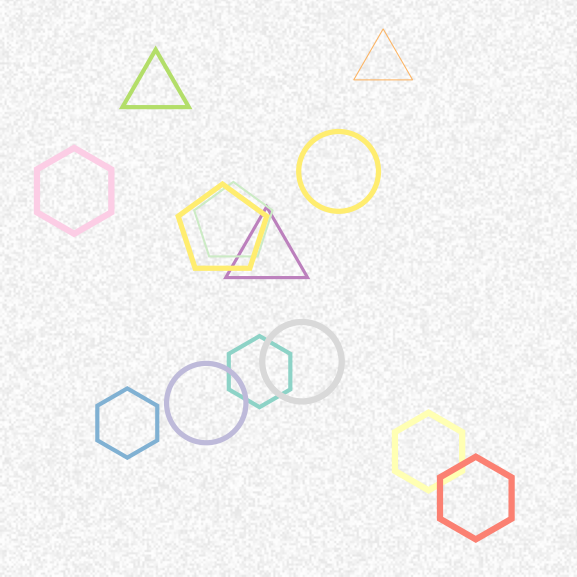[{"shape": "hexagon", "thickness": 2, "radius": 0.31, "center": [0.449, 0.356]}, {"shape": "hexagon", "thickness": 3, "radius": 0.34, "center": [0.742, 0.217]}, {"shape": "circle", "thickness": 2.5, "radius": 0.34, "center": [0.357, 0.301]}, {"shape": "hexagon", "thickness": 3, "radius": 0.36, "center": [0.824, 0.137]}, {"shape": "hexagon", "thickness": 2, "radius": 0.3, "center": [0.22, 0.267]}, {"shape": "triangle", "thickness": 0.5, "radius": 0.29, "center": [0.663, 0.89]}, {"shape": "triangle", "thickness": 2, "radius": 0.33, "center": [0.27, 0.847]}, {"shape": "hexagon", "thickness": 3, "radius": 0.37, "center": [0.128, 0.669]}, {"shape": "circle", "thickness": 3, "radius": 0.34, "center": [0.523, 0.373]}, {"shape": "triangle", "thickness": 1.5, "radius": 0.41, "center": [0.462, 0.559]}, {"shape": "pentagon", "thickness": 1, "radius": 0.36, "center": [0.404, 0.613]}, {"shape": "circle", "thickness": 2.5, "radius": 0.35, "center": [0.586, 0.702]}, {"shape": "pentagon", "thickness": 2.5, "radius": 0.4, "center": [0.385, 0.6]}]